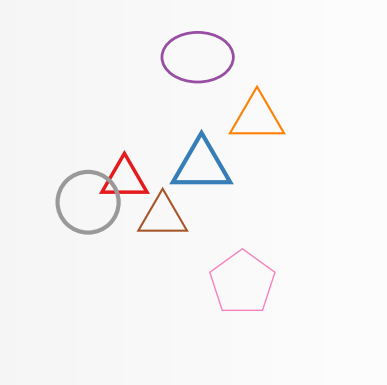[{"shape": "triangle", "thickness": 2.5, "radius": 0.34, "center": [0.321, 0.534]}, {"shape": "triangle", "thickness": 3, "radius": 0.43, "center": [0.52, 0.569]}, {"shape": "oval", "thickness": 2, "radius": 0.46, "center": [0.51, 0.851]}, {"shape": "triangle", "thickness": 1.5, "radius": 0.4, "center": [0.663, 0.694]}, {"shape": "triangle", "thickness": 1.5, "radius": 0.36, "center": [0.42, 0.437]}, {"shape": "pentagon", "thickness": 1, "radius": 0.44, "center": [0.625, 0.265]}, {"shape": "circle", "thickness": 3, "radius": 0.39, "center": [0.227, 0.475]}]